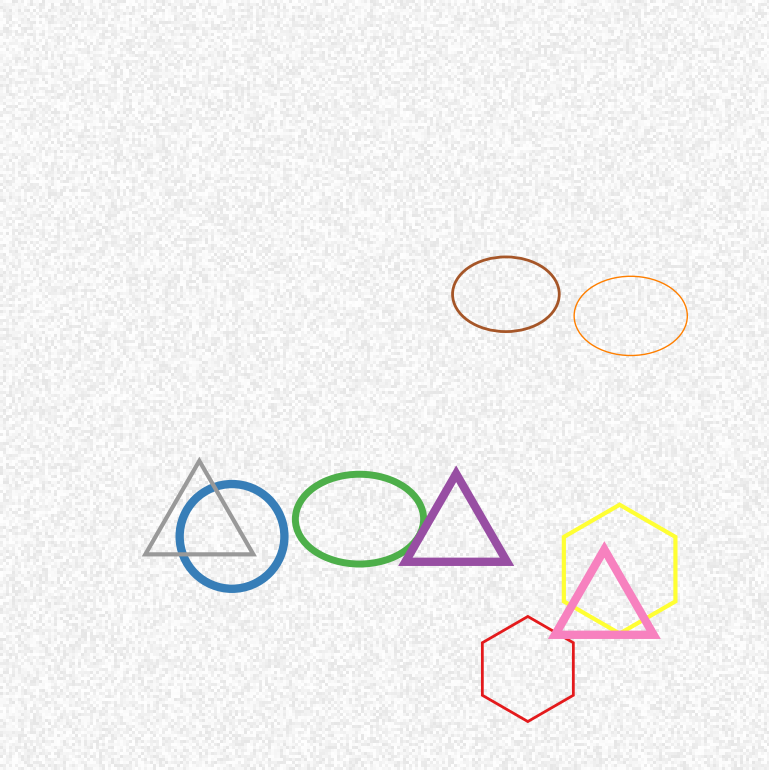[{"shape": "hexagon", "thickness": 1, "radius": 0.34, "center": [0.686, 0.131]}, {"shape": "circle", "thickness": 3, "radius": 0.34, "center": [0.301, 0.303]}, {"shape": "oval", "thickness": 2.5, "radius": 0.42, "center": [0.467, 0.326]}, {"shape": "triangle", "thickness": 3, "radius": 0.38, "center": [0.592, 0.309]}, {"shape": "oval", "thickness": 0.5, "radius": 0.37, "center": [0.819, 0.59]}, {"shape": "hexagon", "thickness": 1.5, "radius": 0.42, "center": [0.805, 0.261]}, {"shape": "oval", "thickness": 1, "radius": 0.35, "center": [0.657, 0.618]}, {"shape": "triangle", "thickness": 3, "radius": 0.37, "center": [0.785, 0.213]}, {"shape": "triangle", "thickness": 1.5, "radius": 0.4, "center": [0.259, 0.321]}]